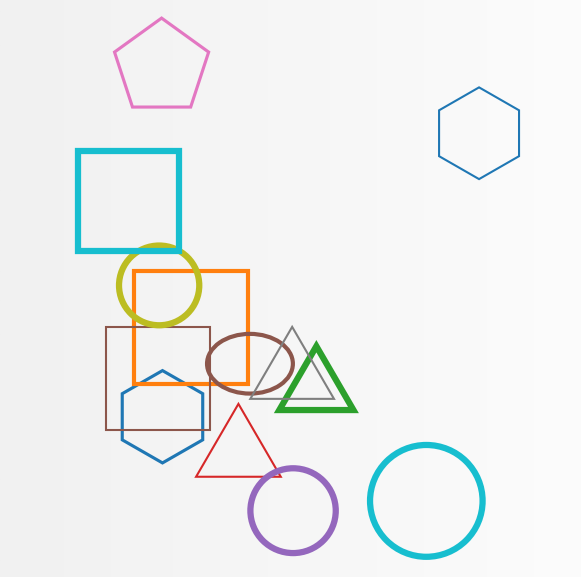[{"shape": "hexagon", "thickness": 1, "radius": 0.4, "center": [0.824, 0.768]}, {"shape": "hexagon", "thickness": 1.5, "radius": 0.4, "center": [0.28, 0.277]}, {"shape": "square", "thickness": 2, "radius": 0.49, "center": [0.329, 0.432]}, {"shape": "triangle", "thickness": 3, "radius": 0.37, "center": [0.544, 0.326]}, {"shape": "triangle", "thickness": 1, "radius": 0.42, "center": [0.41, 0.216]}, {"shape": "circle", "thickness": 3, "radius": 0.37, "center": [0.504, 0.115]}, {"shape": "square", "thickness": 1, "radius": 0.45, "center": [0.272, 0.344]}, {"shape": "oval", "thickness": 2, "radius": 0.37, "center": [0.43, 0.369]}, {"shape": "pentagon", "thickness": 1.5, "radius": 0.43, "center": [0.278, 0.883]}, {"shape": "triangle", "thickness": 1, "radius": 0.42, "center": [0.503, 0.35]}, {"shape": "circle", "thickness": 3, "radius": 0.35, "center": [0.274, 0.505]}, {"shape": "circle", "thickness": 3, "radius": 0.48, "center": [0.733, 0.132]}, {"shape": "square", "thickness": 3, "radius": 0.44, "center": [0.221, 0.651]}]